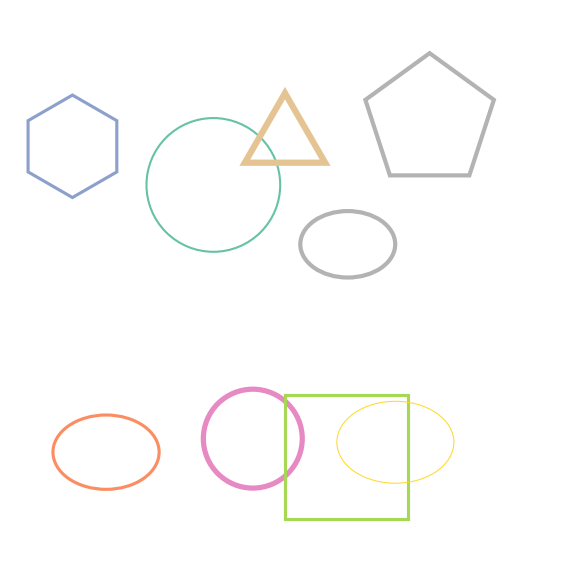[{"shape": "circle", "thickness": 1, "radius": 0.58, "center": [0.369, 0.679]}, {"shape": "oval", "thickness": 1.5, "radius": 0.46, "center": [0.184, 0.216]}, {"shape": "hexagon", "thickness": 1.5, "radius": 0.44, "center": [0.125, 0.746]}, {"shape": "circle", "thickness": 2.5, "radius": 0.43, "center": [0.438, 0.24]}, {"shape": "square", "thickness": 1.5, "radius": 0.54, "center": [0.6, 0.208]}, {"shape": "oval", "thickness": 0.5, "radius": 0.51, "center": [0.685, 0.233]}, {"shape": "triangle", "thickness": 3, "radius": 0.4, "center": [0.493, 0.758]}, {"shape": "pentagon", "thickness": 2, "radius": 0.58, "center": [0.744, 0.79]}, {"shape": "oval", "thickness": 2, "radius": 0.41, "center": [0.602, 0.576]}]